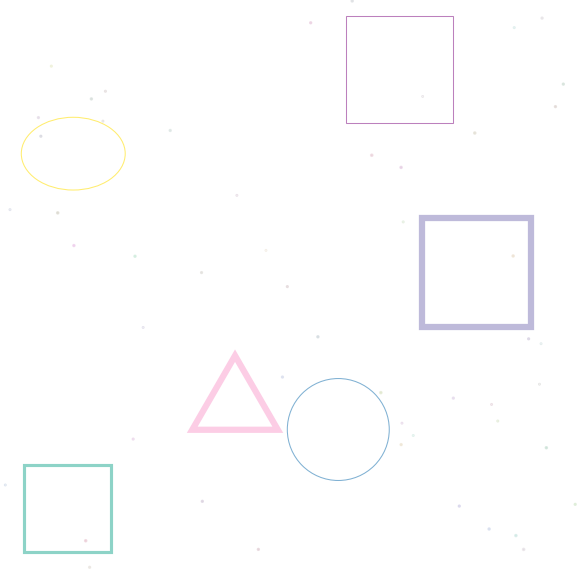[{"shape": "square", "thickness": 1.5, "radius": 0.38, "center": [0.117, 0.119]}, {"shape": "square", "thickness": 3, "radius": 0.47, "center": [0.826, 0.528]}, {"shape": "circle", "thickness": 0.5, "radius": 0.44, "center": [0.586, 0.255]}, {"shape": "triangle", "thickness": 3, "radius": 0.43, "center": [0.407, 0.298]}, {"shape": "square", "thickness": 0.5, "radius": 0.46, "center": [0.691, 0.879]}, {"shape": "oval", "thickness": 0.5, "radius": 0.45, "center": [0.127, 0.733]}]